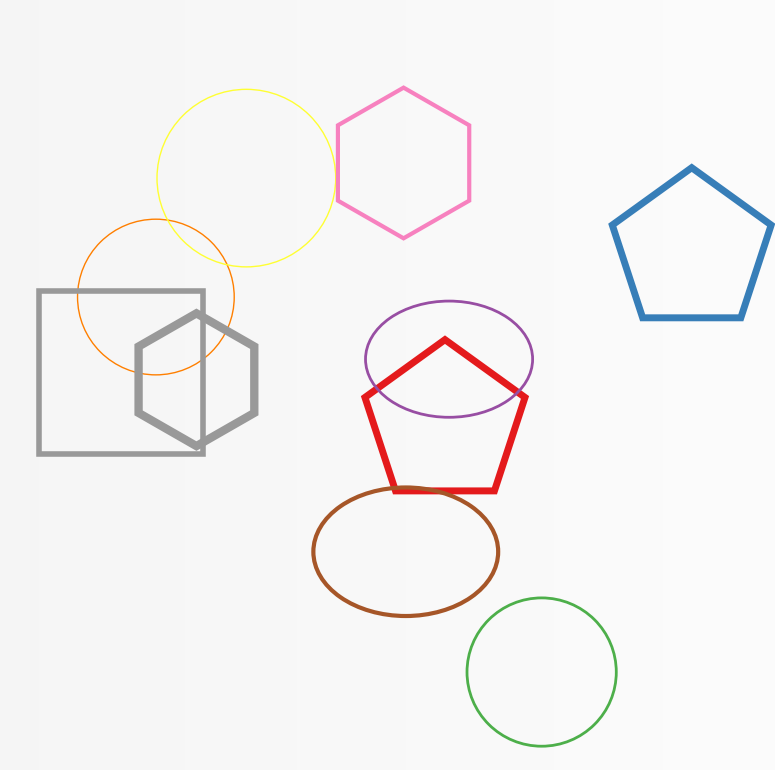[{"shape": "pentagon", "thickness": 2.5, "radius": 0.54, "center": [0.574, 0.45]}, {"shape": "pentagon", "thickness": 2.5, "radius": 0.54, "center": [0.893, 0.674]}, {"shape": "circle", "thickness": 1, "radius": 0.48, "center": [0.699, 0.127]}, {"shape": "oval", "thickness": 1, "radius": 0.54, "center": [0.579, 0.534]}, {"shape": "circle", "thickness": 0.5, "radius": 0.51, "center": [0.201, 0.614]}, {"shape": "circle", "thickness": 0.5, "radius": 0.58, "center": [0.318, 0.769]}, {"shape": "oval", "thickness": 1.5, "radius": 0.6, "center": [0.524, 0.283]}, {"shape": "hexagon", "thickness": 1.5, "radius": 0.49, "center": [0.521, 0.788]}, {"shape": "square", "thickness": 2, "radius": 0.53, "center": [0.156, 0.516]}, {"shape": "hexagon", "thickness": 3, "radius": 0.43, "center": [0.253, 0.507]}]